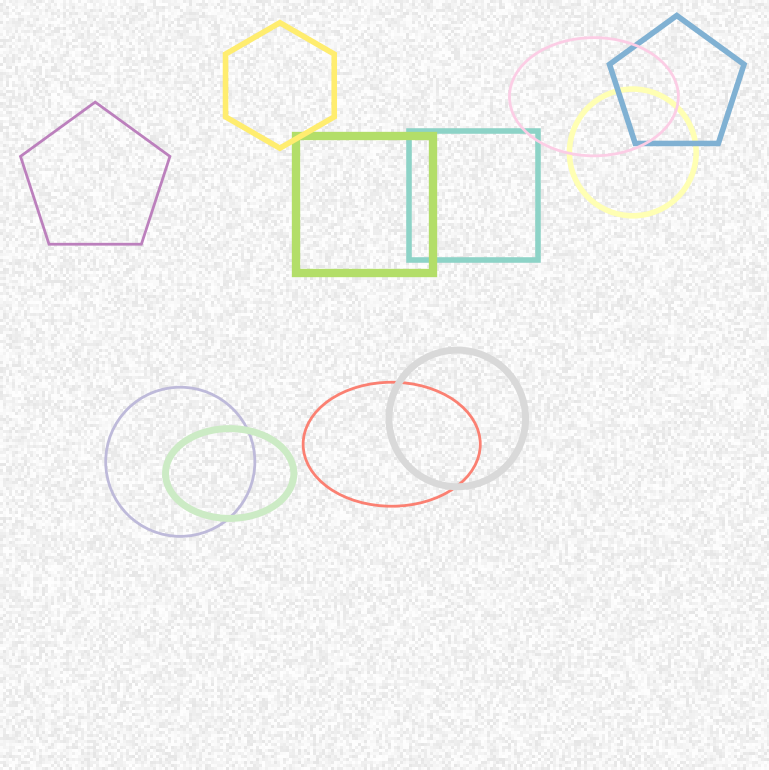[{"shape": "square", "thickness": 2, "radius": 0.42, "center": [0.615, 0.746]}, {"shape": "circle", "thickness": 2, "radius": 0.41, "center": [0.822, 0.802]}, {"shape": "circle", "thickness": 1, "radius": 0.48, "center": [0.234, 0.4]}, {"shape": "oval", "thickness": 1, "radius": 0.58, "center": [0.509, 0.423]}, {"shape": "pentagon", "thickness": 2, "radius": 0.46, "center": [0.879, 0.888]}, {"shape": "square", "thickness": 3, "radius": 0.44, "center": [0.473, 0.734]}, {"shape": "oval", "thickness": 1, "radius": 0.55, "center": [0.771, 0.874]}, {"shape": "circle", "thickness": 2.5, "radius": 0.44, "center": [0.594, 0.457]}, {"shape": "pentagon", "thickness": 1, "radius": 0.51, "center": [0.124, 0.765]}, {"shape": "oval", "thickness": 2.5, "radius": 0.42, "center": [0.298, 0.385]}, {"shape": "hexagon", "thickness": 2, "radius": 0.41, "center": [0.363, 0.889]}]